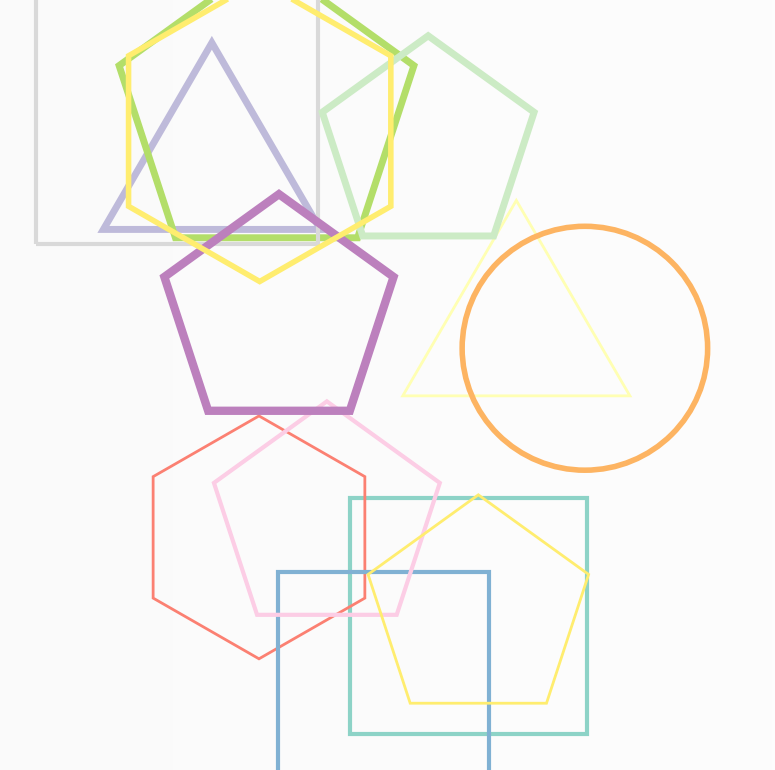[{"shape": "square", "thickness": 1.5, "radius": 0.77, "center": [0.605, 0.2]}, {"shape": "triangle", "thickness": 1, "radius": 0.85, "center": [0.666, 0.571]}, {"shape": "triangle", "thickness": 2.5, "radius": 0.81, "center": [0.273, 0.783]}, {"shape": "hexagon", "thickness": 1, "radius": 0.79, "center": [0.334, 0.302]}, {"shape": "square", "thickness": 1.5, "radius": 0.68, "center": [0.495, 0.121]}, {"shape": "circle", "thickness": 2, "radius": 0.79, "center": [0.755, 0.548]}, {"shape": "pentagon", "thickness": 2.5, "radius": 1.0, "center": [0.344, 0.853]}, {"shape": "pentagon", "thickness": 1.5, "radius": 0.77, "center": [0.422, 0.326]}, {"shape": "square", "thickness": 1.5, "radius": 0.91, "center": [0.229, 0.865]}, {"shape": "pentagon", "thickness": 3, "radius": 0.78, "center": [0.36, 0.592]}, {"shape": "pentagon", "thickness": 2.5, "radius": 0.72, "center": [0.552, 0.81]}, {"shape": "pentagon", "thickness": 1, "radius": 0.75, "center": [0.617, 0.208]}, {"shape": "hexagon", "thickness": 2, "radius": 0.98, "center": [0.335, 0.83]}]